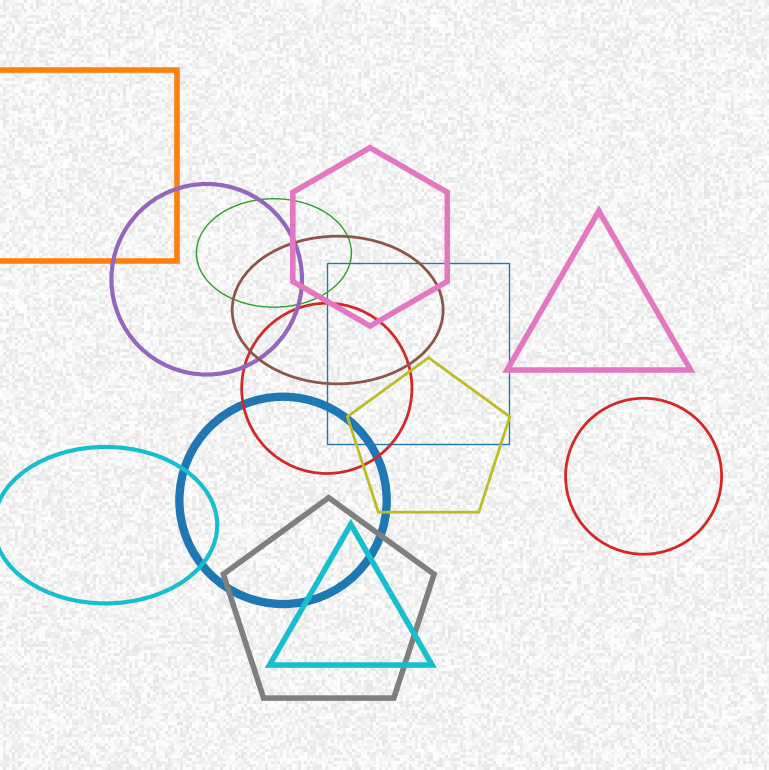[{"shape": "square", "thickness": 0.5, "radius": 0.59, "center": [0.543, 0.541]}, {"shape": "circle", "thickness": 3, "radius": 0.67, "center": [0.368, 0.35]}, {"shape": "square", "thickness": 2, "radius": 0.62, "center": [0.106, 0.785]}, {"shape": "oval", "thickness": 0.5, "radius": 0.5, "center": [0.356, 0.671]}, {"shape": "circle", "thickness": 1, "radius": 0.55, "center": [0.424, 0.496]}, {"shape": "circle", "thickness": 1, "radius": 0.51, "center": [0.836, 0.381]}, {"shape": "circle", "thickness": 1.5, "radius": 0.62, "center": [0.268, 0.637]}, {"shape": "oval", "thickness": 1, "radius": 0.68, "center": [0.439, 0.597]}, {"shape": "hexagon", "thickness": 2, "radius": 0.58, "center": [0.481, 0.692]}, {"shape": "triangle", "thickness": 2, "radius": 0.69, "center": [0.778, 0.588]}, {"shape": "pentagon", "thickness": 2, "radius": 0.72, "center": [0.427, 0.21]}, {"shape": "pentagon", "thickness": 1, "radius": 0.55, "center": [0.557, 0.425]}, {"shape": "oval", "thickness": 1.5, "radius": 0.73, "center": [0.137, 0.318]}, {"shape": "triangle", "thickness": 2, "radius": 0.61, "center": [0.456, 0.197]}]